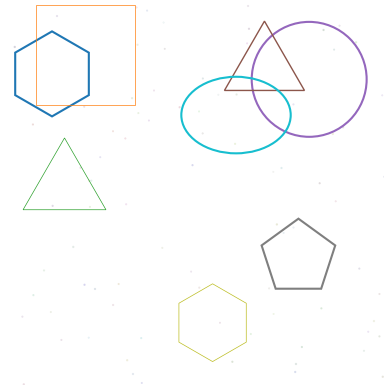[{"shape": "hexagon", "thickness": 1.5, "radius": 0.55, "center": [0.135, 0.808]}, {"shape": "square", "thickness": 0.5, "radius": 0.65, "center": [0.222, 0.858]}, {"shape": "triangle", "thickness": 0.5, "radius": 0.62, "center": [0.168, 0.517]}, {"shape": "circle", "thickness": 1.5, "radius": 0.75, "center": [0.803, 0.794]}, {"shape": "triangle", "thickness": 1, "radius": 0.6, "center": [0.687, 0.825]}, {"shape": "pentagon", "thickness": 1.5, "radius": 0.5, "center": [0.775, 0.331]}, {"shape": "hexagon", "thickness": 0.5, "radius": 0.5, "center": [0.552, 0.162]}, {"shape": "oval", "thickness": 1.5, "radius": 0.71, "center": [0.613, 0.701]}]